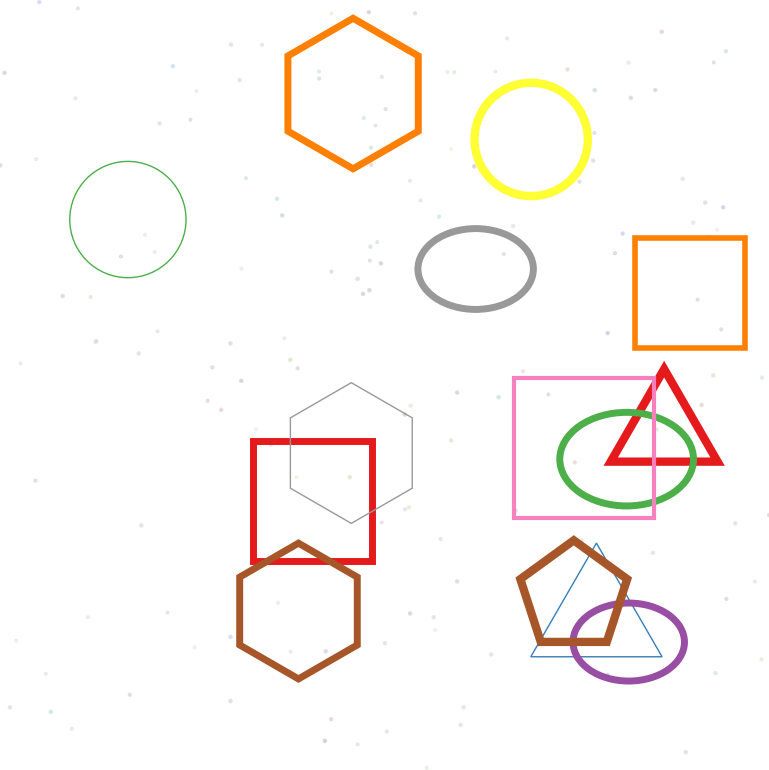[{"shape": "triangle", "thickness": 3, "radius": 0.4, "center": [0.863, 0.441]}, {"shape": "square", "thickness": 2.5, "radius": 0.39, "center": [0.406, 0.349]}, {"shape": "triangle", "thickness": 0.5, "radius": 0.49, "center": [0.775, 0.196]}, {"shape": "circle", "thickness": 0.5, "radius": 0.38, "center": [0.166, 0.715]}, {"shape": "oval", "thickness": 2.5, "radius": 0.43, "center": [0.814, 0.404]}, {"shape": "oval", "thickness": 2.5, "radius": 0.36, "center": [0.817, 0.166]}, {"shape": "hexagon", "thickness": 2.5, "radius": 0.49, "center": [0.459, 0.879]}, {"shape": "square", "thickness": 2, "radius": 0.36, "center": [0.896, 0.619]}, {"shape": "circle", "thickness": 3, "radius": 0.37, "center": [0.69, 0.819]}, {"shape": "pentagon", "thickness": 3, "radius": 0.36, "center": [0.745, 0.225]}, {"shape": "hexagon", "thickness": 2.5, "radius": 0.44, "center": [0.388, 0.206]}, {"shape": "square", "thickness": 1.5, "radius": 0.45, "center": [0.759, 0.418]}, {"shape": "oval", "thickness": 2.5, "radius": 0.37, "center": [0.618, 0.651]}, {"shape": "hexagon", "thickness": 0.5, "radius": 0.46, "center": [0.456, 0.412]}]